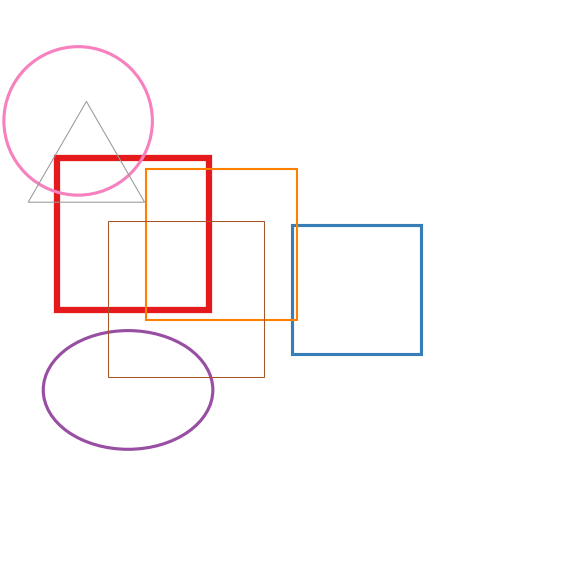[{"shape": "square", "thickness": 3, "radius": 0.66, "center": [0.23, 0.593]}, {"shape": "square", "thickness": 1.5, "radius": 0.56, "center": [0.618, 0.498]}, {"shape": "oval", "thickness": 1.5, "radius": 0.73, "center": [0.222, 0.324]}, {"shape": "square", "thickness": 1, "radius": 0.65, "center": [0.384, 0.576]}, {"shape": "square", "thickness": 0.5, "radius": 0.67, "center": [0.322, 0.481]}, {"shape": "circle", "thickness": 1.5, "radius": 0.64, "center": [0.135, 0.79]}, {"shape": "triangle", "thickness": 0.5, "radius": 0.58, "center": [0.15, 0.707]}]